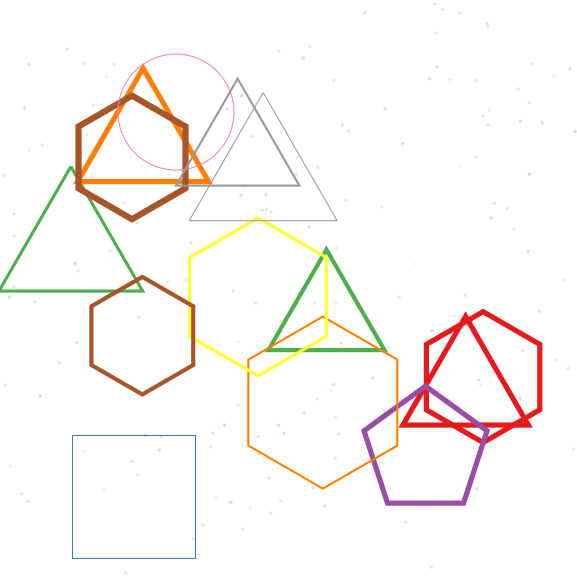[{"shape": "hexagon", "thickness": 2.5, "radius": 0.57, "center": [0.837, 0.346]}, {"shape": "triangle", "thickness": 2.5, "radius": 0.63, "center": [0.806, 0.326]}, {"shape": "square", "thickness": 0.5, "radius": 0.53, "center": [0.232, 0.139]}, {"shape": "triangle", "thickness": 2, "radius": 0.58, "center": [0.565, 0.451]}, {"shape": "triangle", "thickness": 1.5, "radius": 0.72, "center": [0.123, 0.567]}, {"shape": "pentagon", "thickness": 2.5, "radius": 0.56, "center": [0.737, 0.219]}, {"shape": "hexagon", "thickness": 1, "radius": 0.74, "center": [0.559, 0.302]}, {"shape": "triangle", "thickness": 2.5, "radius": 0.65, "center": [0.248, 0.75]}, {"shape": "hexagon", "thickness": 1.5, "radius": 0.68, "center": [0.447, 0.485]}, {"shape": "hexagon", "thickness": 3, "radius": 0.53, "center": [0.229, 0.727]}, {"shape": "hexagon", "thickness": 2, "radius": 0.51, "center": [0.246, 0.418]}, {"shape": "circle", "thickness": 0.5, "radius": 0.5, "center": [0.305, 0.805]}, {"shape": "triangle", "thickness": 1, "radius": 0.62, "center": [0.412, 0.739]}, {"shape": "triangle", "thickness": 0.5, "radius": 0.74, "center": [0.456, 0.691]}]